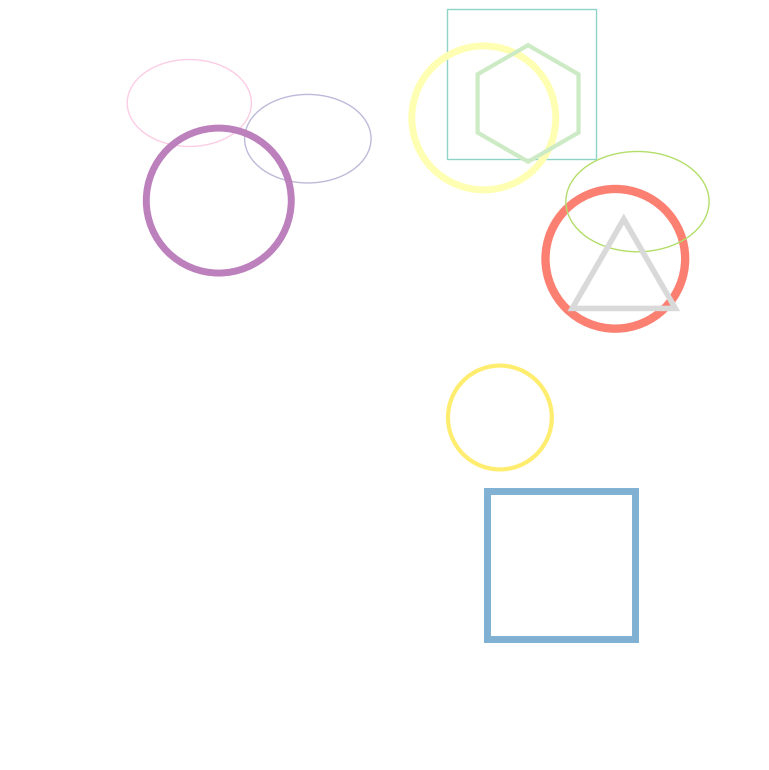[{"shape": "square", "thickness": 0.5, "radius": 0.49, "center": [0.677, 0.891]}, {"shape": "circle", "thickness": 2.5, "radius": 0.47, "center": [0.628, 0.847]}, {"shape": "oval", "thickness": 0.5, "radius": 0.41, "center": [0.4, 0.82]}, {"shape": "circle", "thickness": 3, "radius": 0.45, "center": [0.799, 0.664]}, {"shape": "square", "thickness": 2.5, "radius": 0.48, "center": [0.729, 0.266]}, {"shape": "oval", "thickness": 0.5, "radius": 0.47, "center": [0.828, 0.738]}, {"shape": "oval", "thickness": 0.5, "radius": 0.4, "center": [0.246, 0.866]}, {"shape": "triangle", "thickness": 2, "radius": 0.39, "center": [0.81, 0.638]}, {"shape": "circle", "thickness": 2.5, "radius": 0.47, "center": [0.284, 0.74]}, {"shape": "hexagon", "thickness": 1.5, "radius": 0.38, "center": [0.686, 0.866]}, {"shape": "circle", "thickness": 1.5, "radius": 0.34, "center": [0.649, 0.458]}]